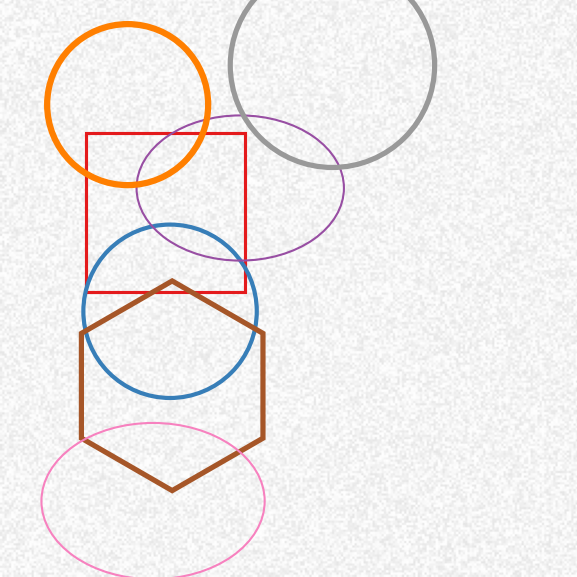[{"shape": "square", "thickness": 1.5, "radius": 0.69, "center": [0.287, 0.631]}, {"shape": "circle", "thickness": 2, "radius": 0.75, "center": [0.294, 0.46]}, {"shape": "oval", "thickness": 1, "radius": 0.9, "center": [0.416, 0.674]}, {"shape": "circle", "thickness": 3, "radius": 0.7, "center": [0.221, 0.818]}, {"shape": "hexagon", "thickness": 2.5, "radius": 0.91, "center": [0.298, 0.331]}, {"shape": "oval", "thickness": 1, "radius": 0.97, "center": [0.265, 0.131]}, {"shape": "circle", "thickness": 2.5, "radius": 0.88, "center": [0.576, 0.886]}]